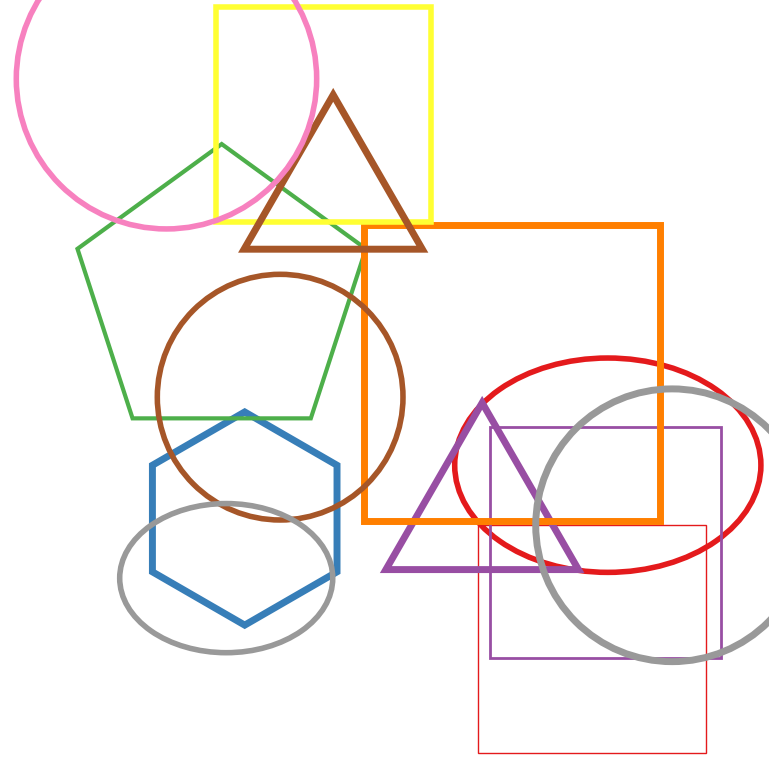[{"shape": "oval", "thickness": 2, "radius": 0.99, "center": [0.789, 0.396]}, {"shape": "square", "thickness": 0.5, "radius": 0.74, "center": [0.769, 0.171]}, {"shape": "hexagon", "thickness": 2.5, "radius": 0.69, "center": [0.318, 0.327]}, {"shape": "pentagon", "thickness": 1.5, "radius": 0.98, "center": [0.288, 0.616]}, {"shape": "square", "thickness": 1, "radius": 0.75, "center": [0.787, 0.295]}, {"shape": "triangle", "thickness": 2.5, "radius": 0.72, "center": [0.626, 0.332]}, {"shape": "square", "thickness": 2.5, "radius": 0.96, "center": [0.665, 0.515]}, {"shape": "square", "thickness": 2, "radius": 0.7, "center": [0.42, 0.852]}, {"shape": "triangle", "thickness": 2.5, "radius": 0.67, "center": [0.433, 0.743]}, {"shape": "circle", "thickness": 2, "radius": 0.8, "center": [0.364, 0.484]}, {"shape": "circle", "thickness": 2, "radius": 0.98, "center": [0.216, 0.898]}, {"shape": "oval", "thickness": 2, "radius": 0.69, "center": [0.294, 0.249]}, {"shape": "circle", "thickness": 2.5, "radius": 0.89, "center": [0.873, 0.318]}]